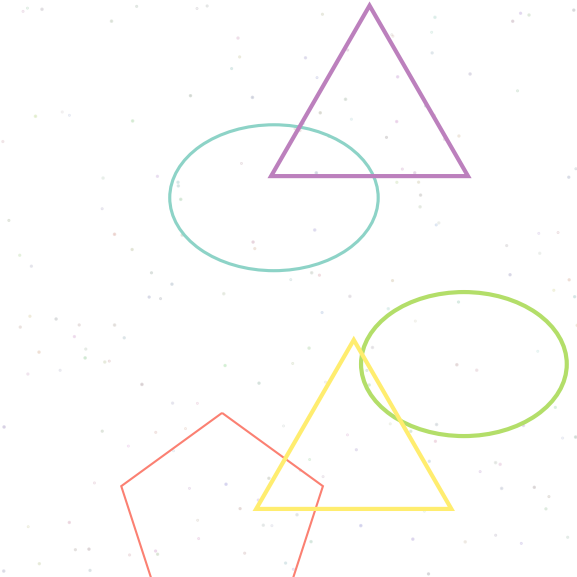[{"shape": "oval", "thickness": 1.5, "radius": 0.9, "center": [0.474, 0.657]}, {"shape": "pentagon", "thickness": 1, "radius": 0.92, "center": [0.385, 0.101]}, {"shape": "oval", "thickness": 2, "radius": 0.89, "center": [0.803, 0.369]}, {"shape": "triangle", "thickness": 2, "radius": 0.98, "center": [0.64, 0.793]}, {"shape": "triangle", "thickness": 2, "radius": 0.98, "center": [0.613, 0.215]}]